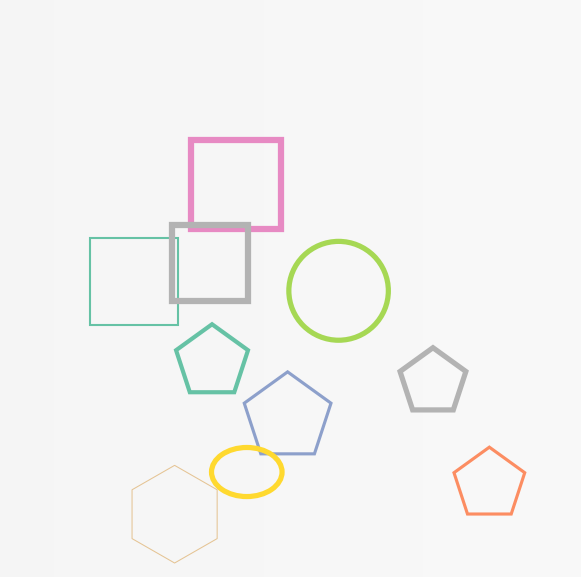[{"shape": "square", "thickness": 1, "radius": 0.38, "center": [0.23, 0.512]}, {"shape": "pentagon", "thickness": 2, "radius": 0.33, "center": [0.365, 0.373]}, {"shape": "pentagon", "thickness": 1.5, "radius": 0.32, "center": [0.842, 0.161]}, {"shape": "pentagon", "thickness": 1.5, "radius": 0.39, "center": [0.495, 0.277]}, {"shape": "square", "thickness": 3, "radius": 0.39, "center": [0.406, 0.68]}, {"shape": "circle", "thickness": 2.5, "radius": 0.43, "center": [0.583, 0.496]}, {"shape": "oval", "thickness": 2.5, "radius": 0.3, "center": [0.425, 0.182]}, {"shape": "hexagon", "thickness": 0.5, "radius": 0.42, "center": [0.3, 0.109]}, {"shape": "pentagon", "thickness": 2.5, "radius": 0.3, "center": [0.745, 0.337]}, {"shape": "square", "thickness": 3, "radius": 0.33, "center": [0.361, 0.543]}]